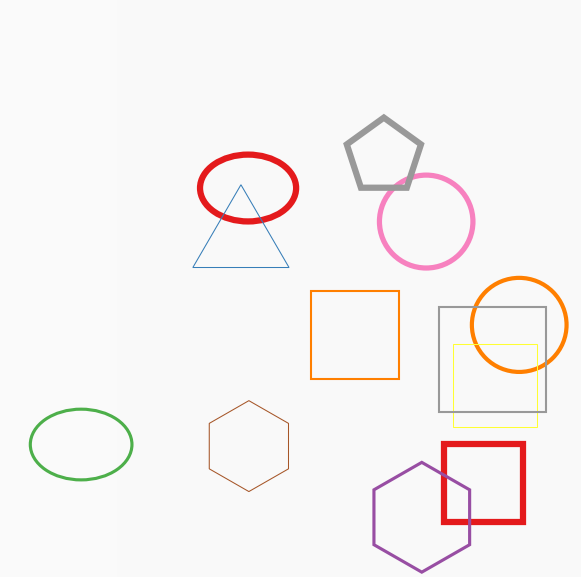[{"shape": "square", "thickness": 3, "radius": 0.34, "center": [0.832, 0.163]}, {"shape": "oval", "thickness": 3, "radius": 0.41, "center": [0.427, 0.674]}, {"shape": "triangle", "thickness": 0.5, "radius": 0.48, "center": [0.415, 0.584]}, {"shape": "oval", "thickness": 1.5, "radius": 0.44, "center": [0.14, 0.229]}, {"shape": "hexagon", "thickness": 1.5, "radius": 0.48, "center": [0.726, 0.103]}, {"shape": "square", "thickness": 1, "radius": 0.38, "center": [0.611, 0.419]}, {"shape": "circle", "thickness": 2, "radius": 0.41, "center": [0.893, 0.437]}, {"shape": "square", "thickness": 0.5, "radius": 0.36, "center": [0.852, 0.332]}, {"shape": "hexagon", "thickness": 0.5, "radius": 0.39, "center": [0.428, 0.227]}, {"shape": "circle", "thickness": 2.5, "radius": 0.4, "center": [0.733, 0.615]}, {"shape": "square", "thickness": 1, "radius": 0.46, "center": [0.847, 0.377]}, {"shape": "pentagon", "thickness": 3, "radius": 0.34, "center": [0.66, 0.728]}]